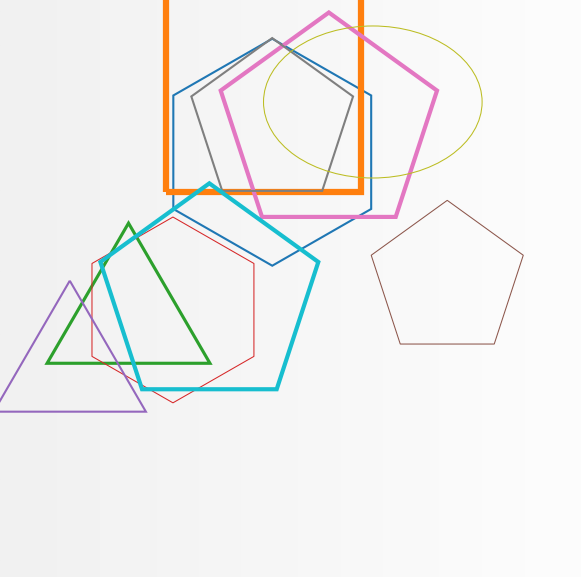[{"shape": "hexagon", "thickness": 1, "radius": 0.98, "center": [0.468, 0.736]}, {"shape": "square", "thickness": 3, "radius": 0.84, "center": [0.454, 0.834]}, {"shape": "triangle", "thickness": 1.5, "radius": 0.81, "center": [0.221, 0.451]}, {"shape": "hexagon", "thickness": 0.5, "radius": 0.8, "center": [0.298, 0.462]}, {"shape": "triangle", "thickness": 1, "radius": 0.76, "center": [0.12, 0.362]}, {"shape": "pentagon", "thickness": 0.5, "radius": 0.69, "center": [0.769, 0.515]}, {"shape": "pentagon", "thickness": 2, "radius": 0.98, "center": [0.566, 0.782]}, {"shape": "pentagon", "thickness": 1, "radius": 0.73, "center": [0.468, 0.787]}, {"shape": "oval", "thickness": 0.5, "radius": 0.94, "center": [0.641, 0.823]}, {"shape": "pentagon", "thickness": 2, "radius": 0.99, "center": [0.36, 0.485]}]